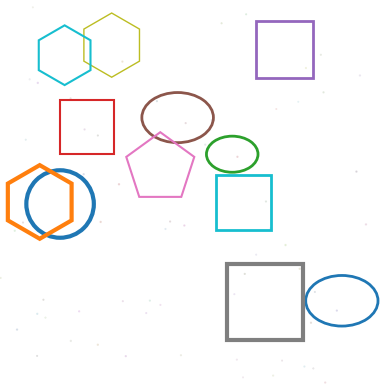[{"shape": "circle", "thickness": 3, "radius": 0.44, "center": [0.156, 0.47]}, {"shape": "oval", "thickness": 2, "radius": 0.47, "center": [0.888, 0.219]}, {"shape": "hexagon", "thickness": 3, "radius": 0.48, "center": [0.103, 0.475]}, {"shape": "oval", "thickness": 2, "radius": 0.33, "center": [0.603, 0.599]}, {"shape": "square", "thickness": 1.5, "radius": 0.35, "center": [0.225, 0.671]}, {"shape": "square", "thickness": 2, "radius": 0.37, "center": [0.74, 0.871]}, {"shape": "oval", "thickness": 2, "radius": 0.46, "center": [0.461, 0.695]}, {"shape": "pentagon", "thickness": 1.5, "radius": 0.46, "center": [0.416, 0.564]}, {"shape": "square", "thickness": 3, "radius": 0.49, "center": [0.689, 0.216]}, {"shape": "hexagon", "thickness": 1, "radius": 0.42, "center": [0.29, 0.883]}, {"shape": "square", "thickness": 2, "radius": 0.36, "center": [0.632, 0.474]}, {"shape": "hexagon", "thickness": 1.5, "radius": 0.39, "center": [0.168, 0.857]}]